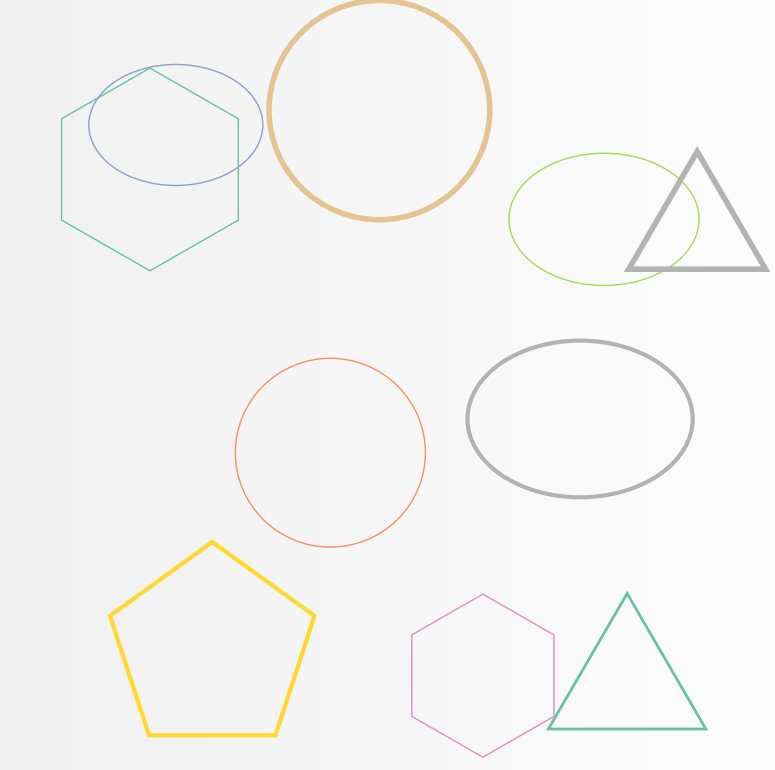[{"shape": "triangle", "thickness": 1, "radius": 0.59, "center": [0.809, 0.112]}, {"shape": "hexagon", "thickness": 0.5, "radius": 0.66, "center": [0.193, 0.78]}, {"shape": "circle", "thickness": 0.5, "radius": 0.61, "center": [0.426, 0.412]}, {"shape": "oval", "thickness": 0.5, "radius": 0.56, "center": [0.227, 0.838]}, {"shape": "hexagon", "thickness": 0.5, "radius": 0.53, "center": [0.623, 0.123]}, {"shape": "oval", "thickness": 0.5, "radius": 0.61, "center": [0.779, 0.715]}, {"shape": "pentagon", "thickness": 1.5, "radius": 0.69, "center": [0.274, 0.157]}, {"shape": "circle", "thickness": 2, "radius": 0.71, "center": [0.49, 0.857]}, {"shape": "oval", "thickness": 1.5, "radius": 0.73, "center": [0.748, 0.456]}, {"shape": "triangle", "thickness": 2, "radius": 0.51, "center": [0.9, 0.701]}]